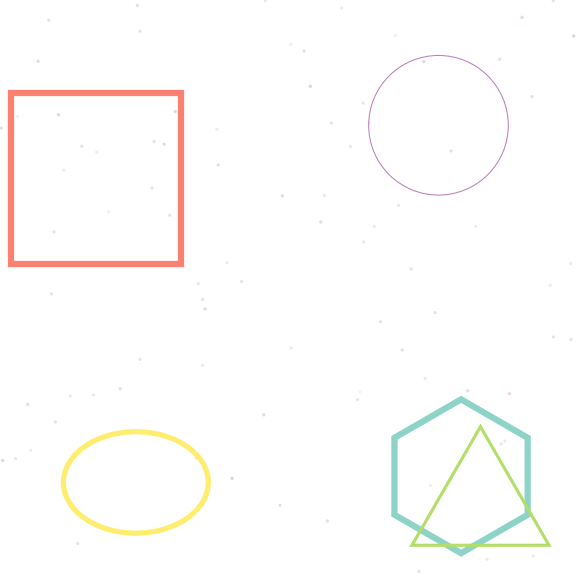[{"shape": "hexagon", "thickness": 3, "radius": 0.67, "center": [0.798, 0.174]}, {"shape": "square", "thickness": 3, "radius": 0.74, "center": [0.167, 0.69]}, {"shape": "triangle", "thickness": 1.5, "radius": 0.68, "center": [0.832, 0.123]}, {"shape": "circle", "thickness": 0.5, "radius": 0.6, "center": [0.759, 0.782]}, {"shape": "oval", "thickness": 2.5, "radius": 0.63, "center": [0.235, 0.164]}]